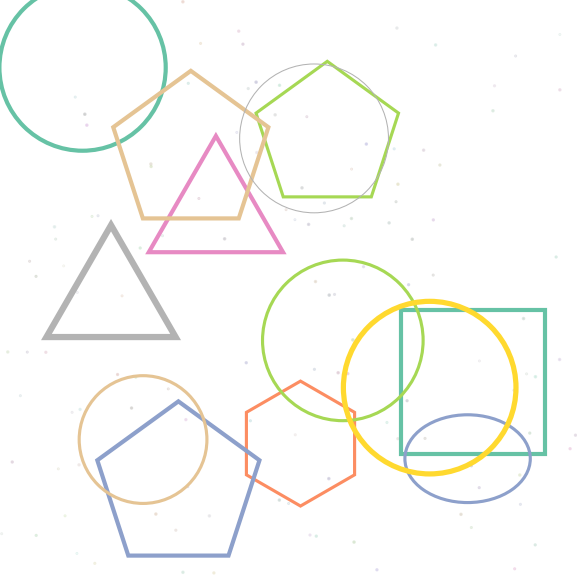[{"shape": "circle", "thickness": 2, "radius": 0.72, "center": [0.143, 0.882]}, {"shape": "square", "thickness": 2, "radius": 0.63, "center": [0.819, 0.337]}, {"shape": "hexagon", "thickness": 1.5, "radius": 0.54, "center": [0.52, 0.231]}, {"shape": "pentagon", "thickness": 2, "radius": 0.74, "center": [0.309, 0.156]}, {"shape": "oval", "thickness": 1.5, "radius": 0.54, "center": [0.81, 0.205]}, {"shape": "triangle", "thickness": 2, "radius": 0.67, "center": [0.374, 0.63]}, {"shape": "circle", "thickness": 1.5, "radius": 0.7, "center": [0.594, 0.41]}, {"shape": "pentagon", "thickness": 1.5, "radius": 0.65, "center": [0.567, 0.763]}, {"shape": "circle", "thickness": 2.5, "radius": 0.75, "center": [0.744, 0.328]}, {"shape": "circle", "thickness": 1.5, "radius": 0.55, "center": [0.248, 0.238]}, {"shape": "pentagon", "thickness": 2, "radius": 0.71, "center": [0.33, 0.735]}, {"shape": "triangle", "thickness": 3, "radius": 0.65, "center": [0.192, 0.48]}, {"shape": "circle", "thickness": 0.5, "radius": 0.64, "center": [0.544, 0.759]}]